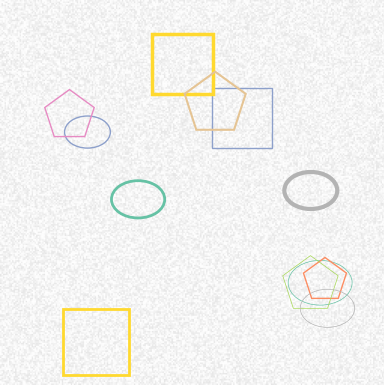[{"shape": "oval", "thickness": 0.5, "radius": 0.42, "center": [0.832, 0.266]}, {"shape": "oval", "thickness": 2, "radius": 0.35, "center": [0.359, 0.482]}, {"shape": "pentagon", "thickness": 1, "radius": 0.29, "center": [0.844, 0.273]}, {"shape": "oval", "thickness": 1, "radius": 0.3, "center": [0.227, 0.657]}, {"shape": "square", "thickness": 1, "radius": 0.39, "center": [0.628, 0.694]}, {"shape": "pentagon", "thickness": 1, "radius": 0.34, "center": [0.18, 0.7]}, {"shape": "pentagon", "thickness": 0.5, "radius": 0.38, "center": [0.806, 0.26]}, {"shape": "square", "thickness": 2, "radius": 0.43, "center": [0.249, 0.112]}, {"shape": "square", "thickness": 2.5, "radius": 0.39, "center": [0.474, 0.834]}, {"shape": "pentagon", "thickness": 1.5, "radius": 0.42, "center": [0.559, 0.73]}, {"shape": "oval", "thickness": 0.5, "radius": 0.35, "center": [0.85, 0.199]}, {"shape": "oval", "thickness": 3, "radius": 0.34, "center": [0.807, 0.505]}]